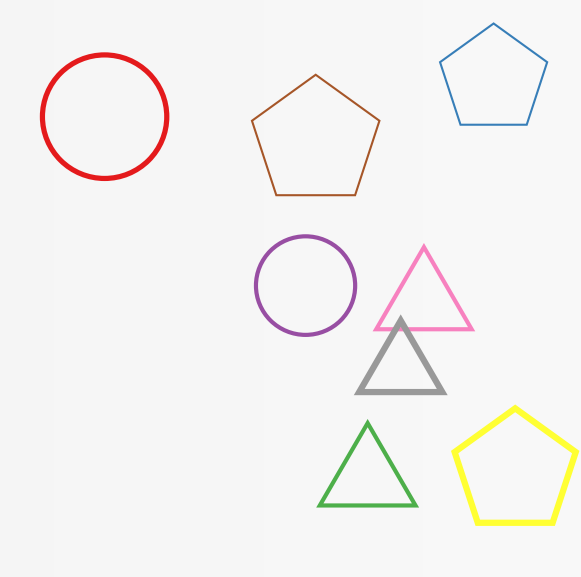[{"shape": "circle", "thickness": 2.5, "radius": 0.53, "center": [0.18, 0.797]}, {"shape": "pentagon", "thickness": 1, "radius": 0.48, "center": [0.849, 0.862]}, {"shape": "triangle", "thickness": 2, "radius": 0.48, "center": [0.633, 0.171]}, {"shape": "circle", "thickness": 2, "radius": 0.43, "center": [0.526, 0.505]}, {"shape": "pentagon", "thickness": 3, "radius": 0.55, "center": [0.886, 0.182]}, {"shape": "pentagon", "thickness": 1, "radius": 0.58, "center": [0.543, 0.754]}, {"shape": "triangle", "thickness": 2, "radius": 0.47, "center": [0.729, 0.476]}, {"shape": "triangle", "thickness": 3, "radius": 0.41, "center": [0.689, 0.361]}]